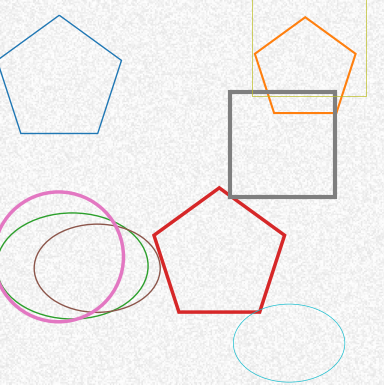[{"shape": "pentagon", "thickness": 1, "radius": 0.85, "center": [0.154, 0.791]}, {"shape": "pentagon", "thickness": 1.5, "radius": 0.69, "center": [0.793, 0.818]}, {"shape": "oval", "thickness": 1, "radius": 0.98, "center": [0.188, 0.309]}, {"shape": "pentagon", "thickness": 2.5, "radius": 0.89, "center": [0.57, 0.334]}, {"shape": "oval", "thickness": 1, "radius": 0.82, "center": [0.252, 0.303]}, {"shape": "circle", "thickness": 2.5, "radius": 0.84, "center": [0.152, 0.333]}, {"shape": "square", "thickness": 3, "radius": 0.69, "center": [0.734, 0.625]}, {"shape": "square", "thickness": 0.5, "radius": 0.74, "center": [0.803, 0.899]}, {"shape": "oval", "thickness": 0.5, "radius": 0.72, "center": [0.751, 0.109]}]